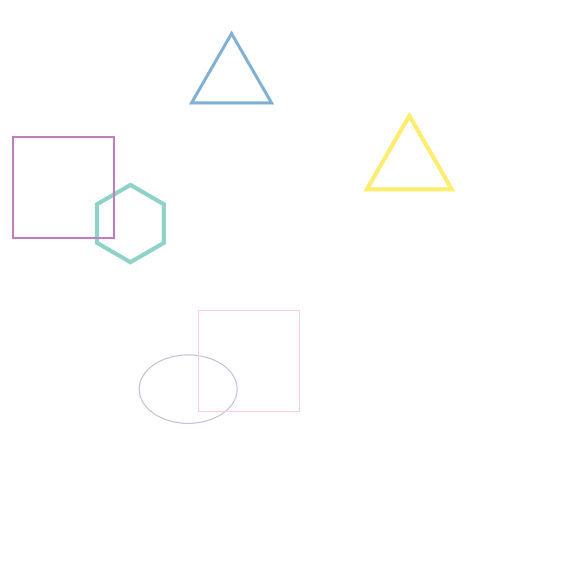[{"shape": "hexagon", "thickness": 2, "radius": 0.33, "center": [0.226, 0.612]}, {"shape": "oval", "thickness": 0.5, "radius": 0.42, "center": [0.326, 0.325]}, {"shape": "triangle", "thickness": 1.5, "radius": 0.4, "center": [0.401, 0.861]}, {"shape": "square", "thickness": 0.5, "radius": 0.44, "center": [0.431, 0.374]}, {"shape": "square", "thickness": 1, "radius": 0.44, "center": [0.11, 0.674]}, {"shape": "triangle", "thickness": 2, "radius": 0.42, "center": [0.709, 0.714]}]